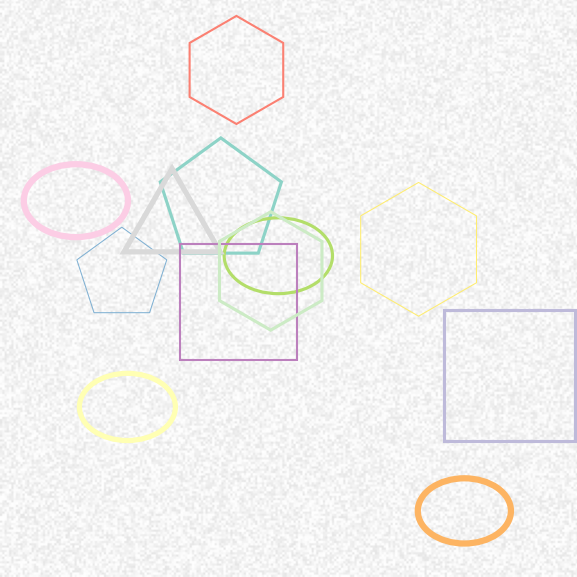[{"shape": "pentagon", "thickness": 1.5, "radius": 0.55, "center": [0.382, 0.65]}, {"shape": "oval", "thickness": 2.5, "radius": 0.42, "center": [0.221, 0.294]}, {"shape": "square", "thickness": 1.5, "radius": 0.57, "center": [0.882, 0.349]}, {"shape": "hexagon", "thickness": 1, "radius": 0.47, "center": [0.409, 0.878]}, {"shape": "pentagon", "thickness": 0.5, "radius": 0.41, "center": [0.211, 0.524]}, {"shape": "oval", "thickness": 3, "radius": 0.4, "center": [0.804, 0.114]}, {"shape": "oval", "thickness": 1.5, "radius": 0.47, "center": [0.482, 0.556]}, {"shape": "oval", "thickness": 3, "radius": 0.45, "center": [0.131, 0.652]}, {"shape": "triangle", "thickness": 2.5, "radius": 0.48, "center": [0.298, 0.611]}, {"shape": "square", "thickness": 1, "radius": 0.5, "center": [0.413, 0.477]}, {"shape": "hexagon", "thickness": 1.5, "radius": 0.51, "center": [0.469, 0.53]}, {"shape": "hexagon", "thickness": 0.5, "radius": 0.58, "center": [0.725, 0.567]}]